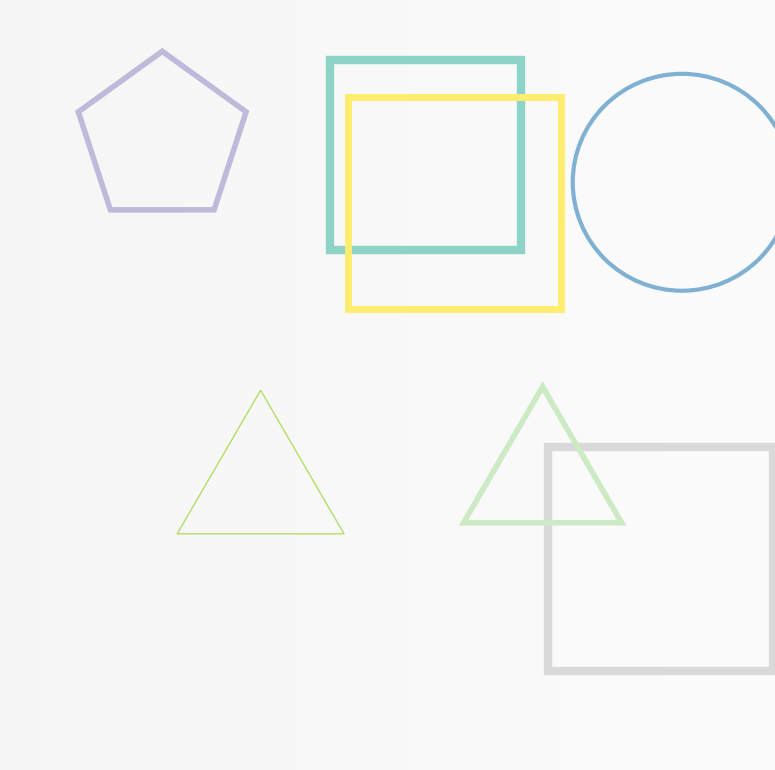[{"shape": "square", "thickness": 3, "radius": 0.62, "center": [0.549, 0.799]}, {"shape": "pentagon", "thickness": 2, "radius": 0.57, "center": [0.209, 0.82]}, {"shape": "circle", "thickness": 1.5, "radius": 0.7, "center": [0.88, 0.763]}, {"shape": "triangle", "thickness": 0.5, "radius": 0.62, "center": [0.336, 0.369]}, {"shape": "square", "thickness": 3, "radius": 0.73, "center": [0.852, 0.274]}, {"shape": "triangle", "thickness": 2, "radius": 0.59, "center": [0.7, 0.38]}, {"shape": "square", "thickness": 2.5, "radius": 0.69, "center": [0.586, 0.737]}]